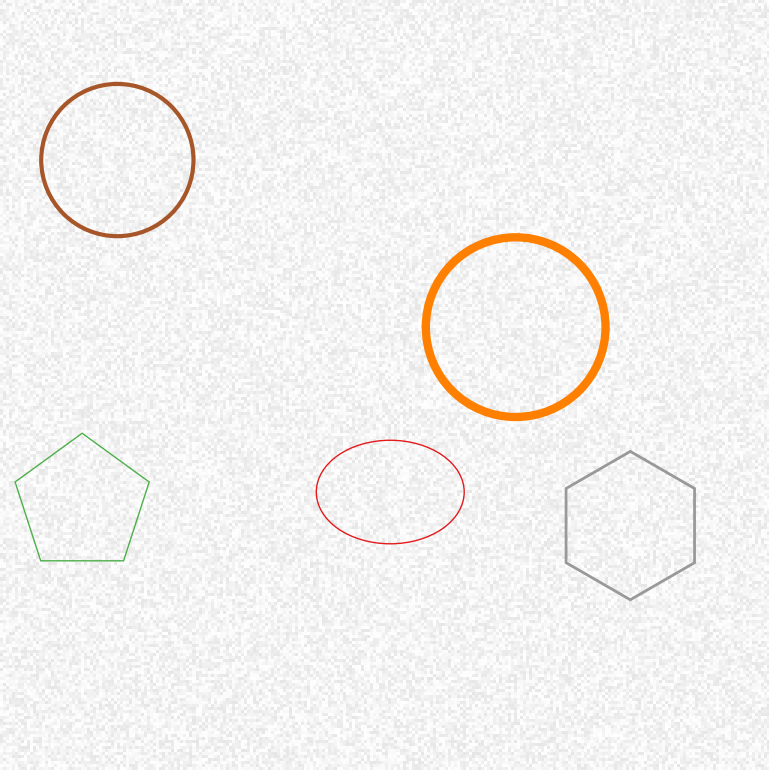[{"shape": "oval", "thickness": 0.5, "radius": 0.48, "center": [0.507, 0.361]}, {"shape": "pentagon", "thickness": 0.5, "radius": 0.46, "center": [0.107, 0.346]}, {"shape": "circle", "thickness": 3, "radius": 0.58, "center": [0.67, 0.575]}, {"shape": "circle", "thickness": 1.5, "radius": 0.49, "center": [0.152, 0.792]}, {"shape": "hexagon", "thickness": 1, "radius": 0.48, "center": [0.819, 0.317]}]